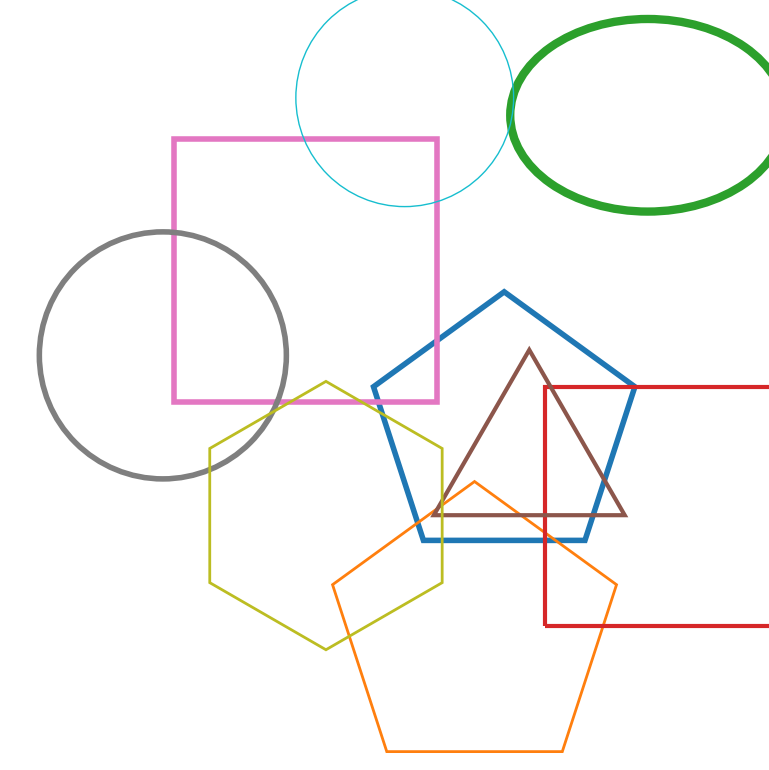[{"shape": "pentagon", "thickness": 2, "radius": 0.89, "center": [0.655, 0.443]}, {"shape": "pentagon", "thickness": 1, "radius": 0.97, "center": [0.616, 0.181]}, {"shape": "oval", "thickness": 3, "radius": 0.89, "center": [0.841, 0.85]}, {"shape": "square", "thickness": 1.5, "radius": 0.77, "center": [0.863, 0.342]}, {"shape": "triangle", "thickness": 1.5, "radius": 0.72, "center": [0.687, 0.402]}, {"shape": "square", "thickness": 2, "radius": 0.85, "center": [0.397, 0.649]}, {"shape": "circle", "thickness": 2, "radius": 0.8, "center": [0.211, 0.538]}, {"shape": "hexagon", "thickness": 1, "radius": 0.87, "center": [0.423, 0.33]}, {"shape": "circle", "thickness": 0.5, "radius": 0.71, "center": [0.526, 0.873]}]